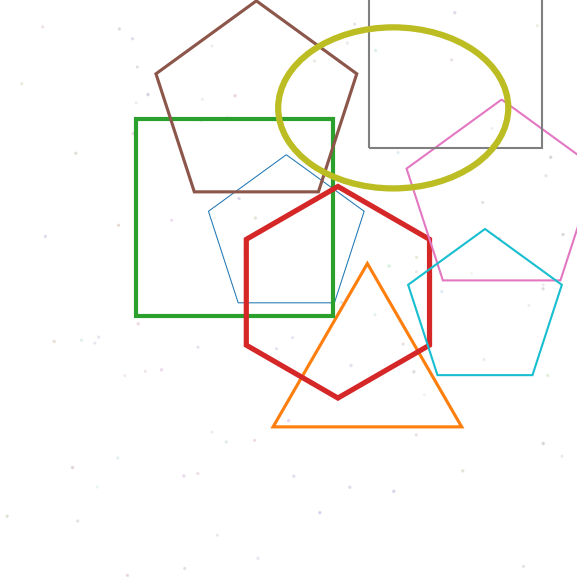[{"shape": "pentagon", "thickness": 0.5, "radius": 0.71, "center": [0.496, 0.589]}, {"shape": "triangle", "thickness": 1.5, "radius": 0.94, "center": [0.636, 0.354]}, {"shape": "square", "thickness": 2, "radius": 0.85, "center": [0.406, 0.623]}, {"shape": "hexagon", "thickness": 2.5, "radius": 0.92, "center": [0.585, 0.493]}, {"shape": "pentagon", "thickness": 1.5, "radius": 0.91, "center": [0.444, 0.815]}, {"shape": "pentagon", "thickness": 1, "radius": 0.87, "center": [0.869, 0.654]}, {"shape": "square", "thickness": 1, "radius": 0.75, "center": [0.789, 0.893]}, {"shape": "oval", "thickness": 3, "radius": 1.0, "center": [0.681, 0.812]}, {"shape": "pentagon", "thickness": 1, "radius": 0.7, "center": [0.84, 0.463]}]